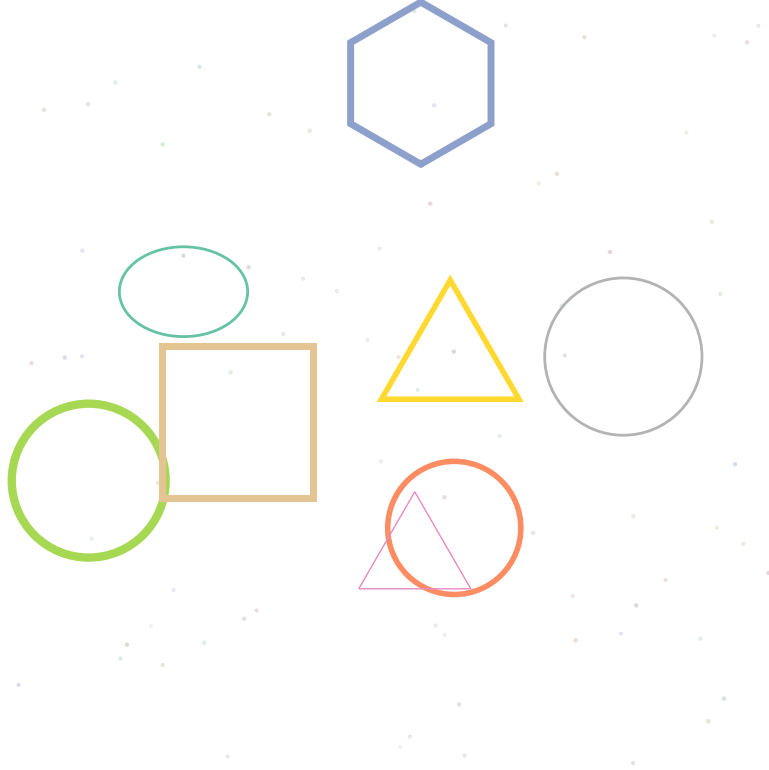[{"shape": "oval", "thickness": 1, "radius": 0.42, "center": [0.238, 0.621]}, {"shape": "circle", "thickness": 2, "radius": 0.43, "center": [0.59, 0.314]}, {"shape": "hexagon", "thickness": 2.5, "radius": 0.53, "center": [0.547, 0.892]}, {"shape": "triangle", "thickness": 0.5, "radius": 0.42, "center": [0.539, 0.277]}, {"shape": "circle", "thickness": 3, "radius": 0.5, "center": [0.115, 0.376]}, {"shape": "triangle", "thickness": 2, "radius": 0.52, "center": [0.585, 0.533]}, {"shape": "square", "thickness": 2.5, "radius": 0.49, "center": [0.308, 0.452]}, {"shape": "circle", "thickness": 1, "radius": 0.51, "center": [0.81, 0.537]}]